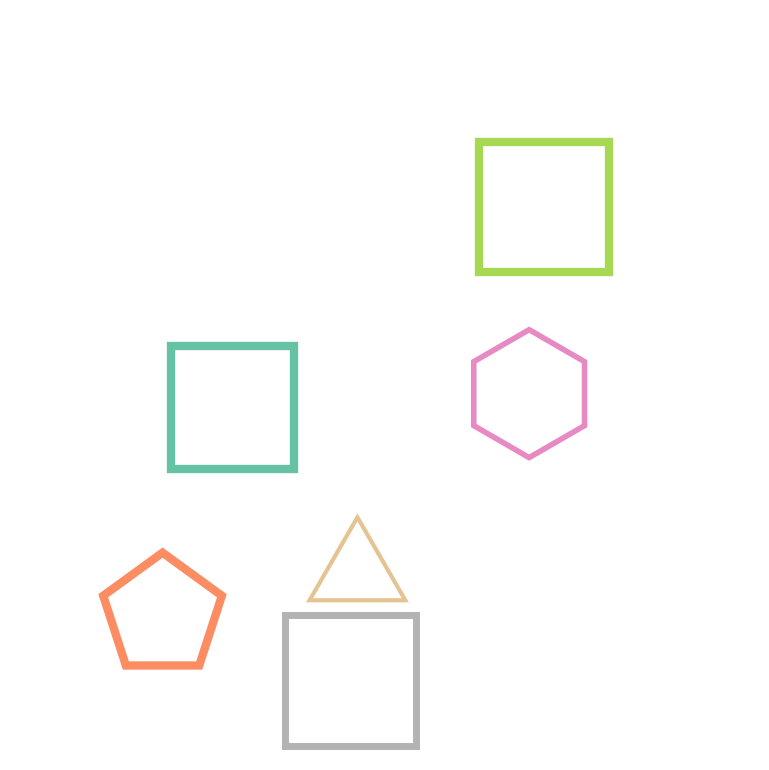[{"shape": "square", "thickness": 3, "radius": 0.4, "center": [0.302, 0.47]}, {"shape": "pentagon", "thickness": 3, "radius": 0.41, "center": [0.211, 0.201]}, {"shape": "hexagon", "thickness": 2, "radius": 0.42, "center": [0.687, 0.489]}, {"shape": "square", "thickness": 3, "radius": 0.42, "center": [0.707, 0.731]}, {"shape": "triangle", "thickness": 1.5, "radius": 0.36, "center": [0.464, 0.256]}, {"shape": "square", "thickness": 2.5, "radius": 0.42, "center": [0.455, 0.116]}]